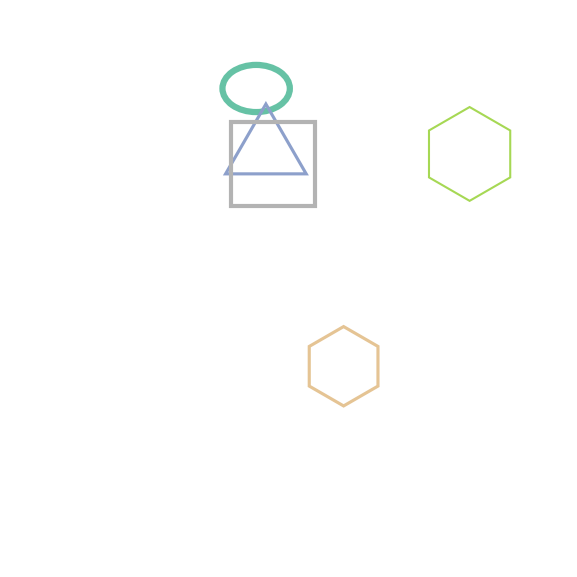[{"shape": "oval", "thickness": 3, "radius": 0.29, "center": [0.444, 0.846]}, {"shape": "triangle", "thickness": 1.5, "radius": 0.4, "center": [0.46, 0.738]}, {"shape": "hexagon", "thickness": 1, "radius": 0.41, "center": [0.813, 0.733]}, {"shape": "hexagon", "thickness": 1.5, "radius": 0.34, "center": [0.595, 0.365]}, {"shape": "square", "thickness": 2, "radius": 0.36, "center": [0.472, 0.714]}]